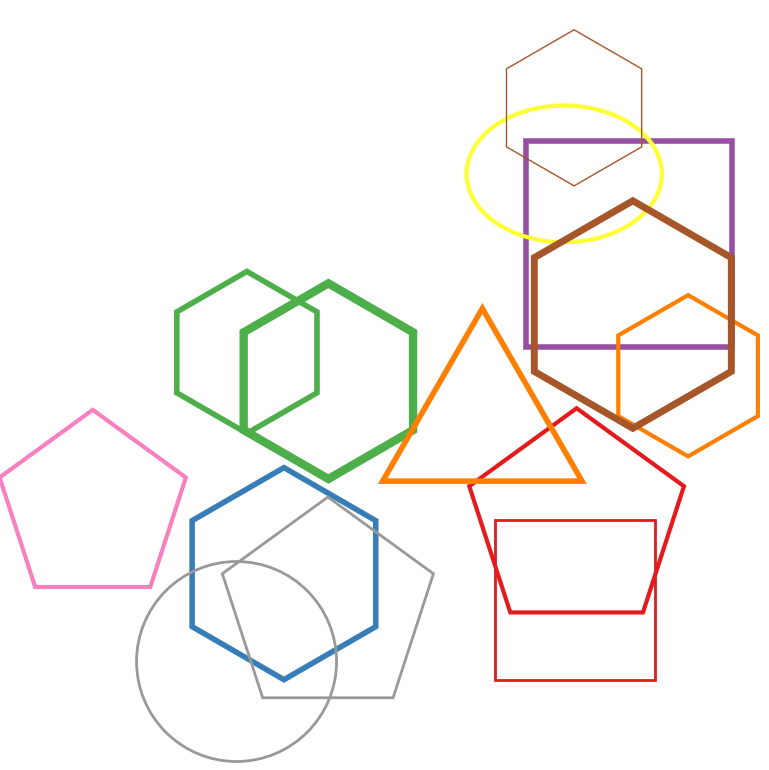[{"shape": "pentagon", "thickness": 1.5, "radius": 0.73, "center": [0.749, 0.323]}, {"shape": "square", "thickness": 1, "radius": 0.52, "center": [0.747, 0.221]}, {"shape": "hexagon", "thickness": 2, "radius": 0.69, "center": [0.369, 0.255]}, {"shape": "hexagon", "thickness": 2, "radius": 0.53, "center": [0.321, 0.542]}, {"shape": "hexagon", "thickness": 3, "radius": 0.64, "center": [0.426, 0.505]}, {"shape": "square", "thickness": 2, "radius": 0.67, "center": [0.817, 0.683]}, {"shape": "hexagon", "thickness": 1.5, "radius": 0.52, "center": [0.894, 0.512]}, {"shape": "triangle", "thickness": 2, "radius": 0.75, "center": [0.626, 0.45]}, {"shape": "oval", "thickness": 1.5, "radius": 0.63, "center": [0.733, 0.774]}, {"shape": "hexagon", "thickness": 2.5, "radius": 0.74, "center": [0.822, 0.591]}, {"shape": "hexagon", "thickness": 0.5, "radius": 0.51, "center": [0.746, 0.86]}, {"shape": "pentagon", "thickness": 1.5, "radius": 0.64, "center": [0.12, 0.341]}, {"shape": "circle", "thickness": 1, "radius": 0.65, "center": [0.307, 0.141]}, {"shape": "pentagon", "thickness": 1, "radius": 0.72, "center": [0.426, 0.21]}]